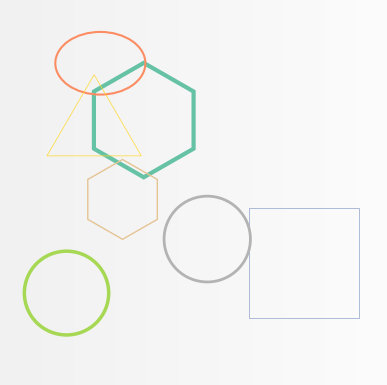[{"shape": "hexagon", "thickness": 3, "radius": 0.74, "center": [0.371, 0.688]}, {"shape": "oval", "thickness": 1.5, "radius": 0.58, "center": [0.259, 0.836]}, {"shape": "square", "thickness": 0.5, "radius": 0.71, "center": [0.786, 0.317]}, {"shape": "circle", "thickness": 2.5, "radius": 0.54, "center": [0.172, 0.239]}, {"shape": "triangle", "thickness": 0.5, "radius": 0.7, "center": [0.243, 0.665]}, {"shape": "hexagon", "thickness": 1, "radius": 0.52, "center": [0.316, 0.482]}, {"shape": "circle", "thickness": 2, "radius": 0.56, "center": [0.535, 0.379]}]